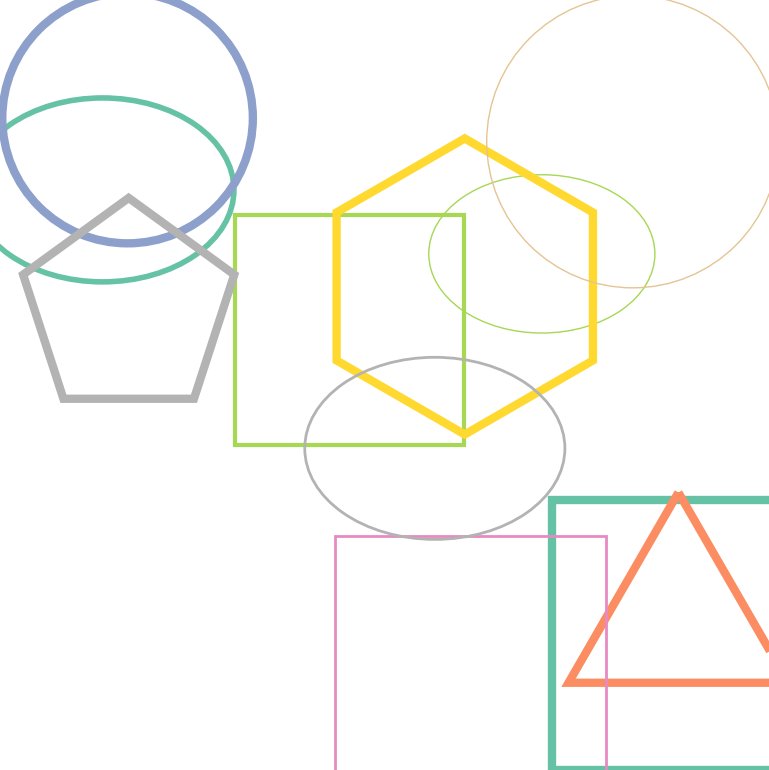[{"shape": "oval", "thickness": 2, "radius": 0.85, "center": [0.133, 0.753]}, {"shape": "square", "thickness": 3, "radius": 0.88, "center": [0.893, 0.175]}, {"shape": "triangle", "thickness": 3, "radius": 0.82, "center": [0.881, 0.196]}, {"shape": "circle", "thickness": 3, "radius": 0.81, "center": [0.166, 0.847]}, {"shape": "square", "thickness": 1, "radius": 0.88, "center": [0.611, 0.129]}, {"shape": "square", "thickness": 1.5, "radius": 0.74, "center": [0.454, 0.571]}, {"shape": "oval", "thickness": 0.5, "radius": 0.73, "center": [0.704, 0.67]}, {"shape": "hexagon", "thickness": 3, "radius": 0.96, "center": [0.604, 0.628]}, {"shape": "circle", "thickness": 0.5, "radius": 0.95, "center": [0.822, 0.816]}, {"shape": "pentagon", "thickness": 3, "radius": 0.72, "center": [0.167, 0.599]}, {"shape": "oval", "thickness": 1, "radius": 0.84, "center": [0.565, 0.418]}]